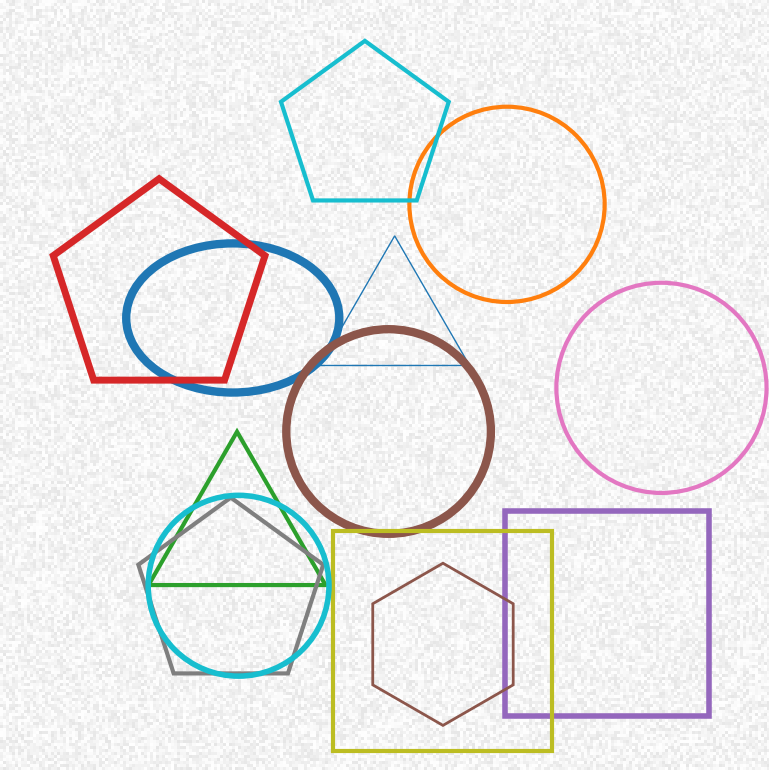[{"shape": "oval", "thickness": 3, "radius": 0.69, "center": [0.302, 0.587]}, {"shape": "triangle", "thickness": 0.5, "radius": 0.56, "center": [0.513, 0.581]}, {"shape": "circle", "thickness": 1.5, "radius": 0.63, "center": [0.658, 0.735]}, {"shape": "triangle", "thickness": 1.5, "radius": 0.66, "center": [0.308, 0.307]}, {"shape": "pentagon", "thickness": 2.5, "radius": 0.72, "center": [0.207, 0.623]}, {"shape": "square", "thickness": 2, "radius": 0.66, "center": [0.788, 0.203]}, {"shape": "hexagon", "thickness": 1, "radius": 0.53, "center": [0.575, 0.163]}, {"shape": "circle", "thickness": 3, "radius": 0.66, "center": [0.505, 0.44]}, {"shape": "circle", "thickness": 1.5, "radius": 0.68, "center": [0.859, 0.496]}, {"shape": "pentagon", "thickness": 1.5, "radius": 0.63, "center": [0.3, 0.228]}, {"shape": "square", "thickness": 1.5, "radius": 0.71, "center": [0.575, 0.168]}, {"shape": "pentagon", "thickness": 1.5, "radius": 0.57, "center": [0.474, 0.832]}, {"shape": "circle", "thickness": 2, "radius": 0.59, "center": [0.31, 0.239]}]